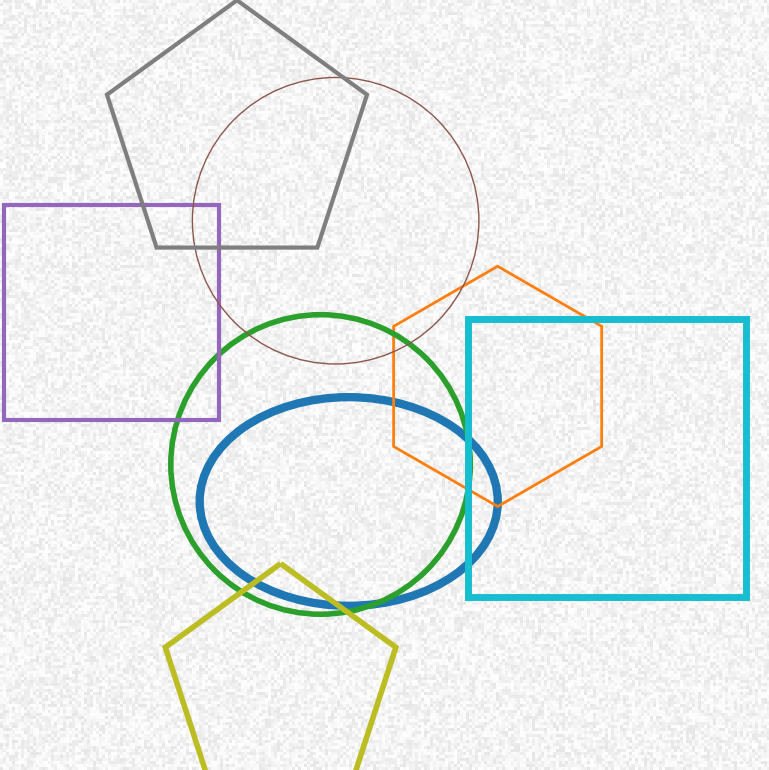[{"shape": "oval", "thickness": 3, "radius": 0.97, "center": [0.453, 0.349]}, {"shape": "hexagon", "thickness": 1, "radius": 0.78, "center": [0.646, 0.498]}, {"shape": "circle", "thickness": 2, "radius": 0.97, "center": [0.416, 0.397]}, {"shape": "square", "thickness": 1.5, "radius": 0.7, "center": [0.145, 0.594]}, {"shape": "circle", "thickness": 0.5, "radius": 0.93, "center": [0.436, 0.713]}, {"shape": "pentagon", "thickness": 1.5, "radius": 0.89, "center": [0.308, 0.822]}, {"shape": "pentagon", "thickness": 2, "radius": 0.79, "center": [0.364, 0.111]}, {"shape": "square", "thickness": 2.5, "radius": 0.9, "center": [0.788, 0.405]}]